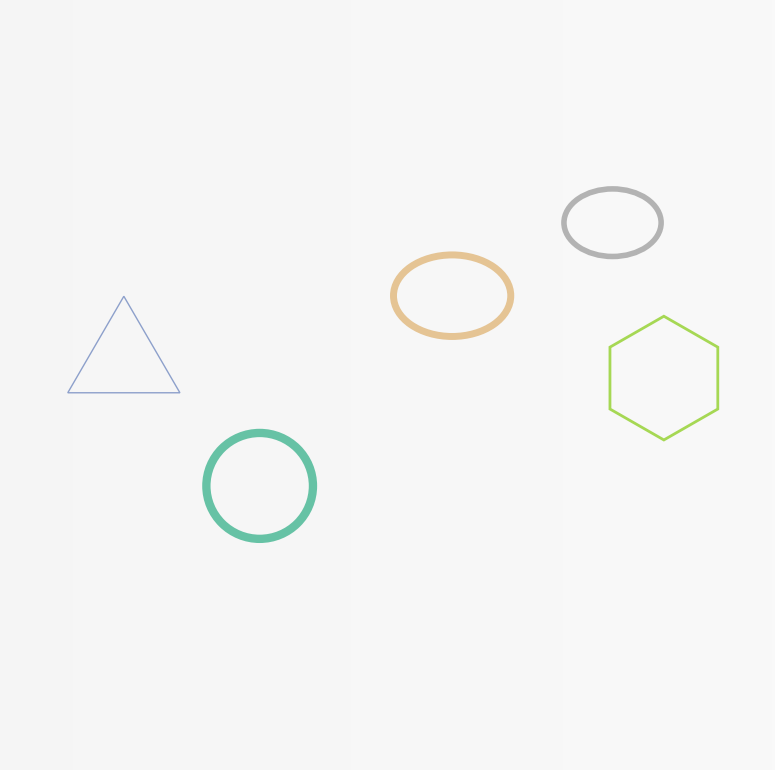[{"shape": "circle", "thickness": 3, "radius": 0.34, "center": [0.335, 0.369]}, {"shape": "triangle", "thickness": 0.5, "radius": 0.42, "center": [0.16, 0.532]}, {"shape": "hexagon", "thickness": 1, "radius": 0.4, "center": [0.857, 0.509]}, {"shape": "oval", "thickness": 2.5, "radius": 0.38, "center": [0.583, 0.616]}, {"shape": "oval", "thickness": 2, "radius": 0.31, "center": [0.79, 0.711]}]